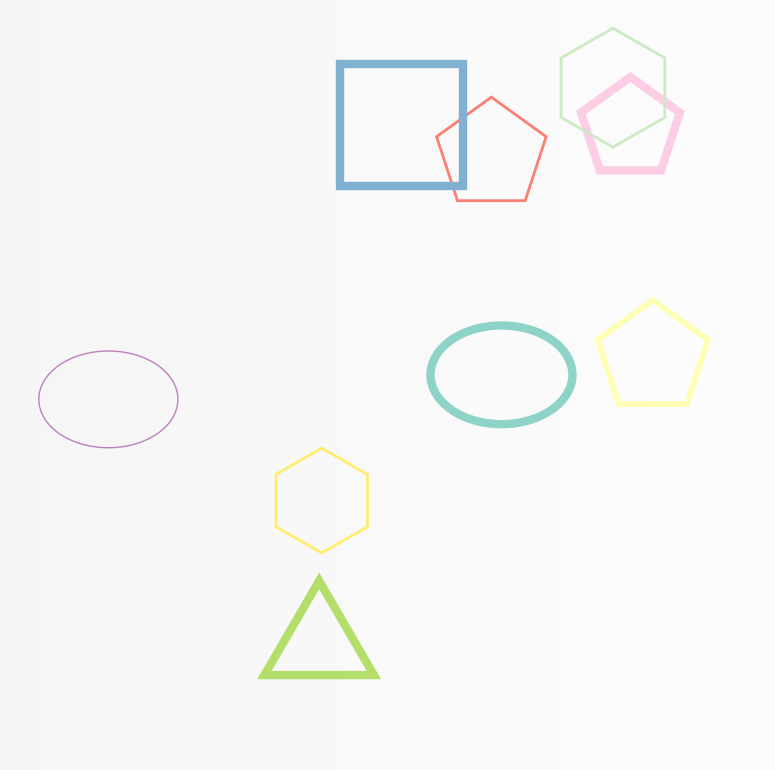[{"shape": "oval", "thickness": 3, "radius": 0.46, "center": [0.647, 0.513]}, {"shape": "pentagon", "thickness": 2, "radius": 0.37, "center": [0.842, 0.536]}, {"shape": "pentagon", "thickness": 1, "radius": 0.37, "center": [0.634, 0.8]}, {"shape": "square", "thickness": 3, "radius": 0.4, "center": [0.518, 0.838]}, {"shape": "triangle", "thickness": 3, "radius": 0.41, "center": [0.412, 0.164]}, {"shape": "pentagon", "thickness": 3, "radius": 0.34, "center": [0.813, 0.833]}, {"shape": "oval", "thickness": 0.5, "radius": 0.45, "center": [0.14, 0.481]}, {"shape": "hexagon", "thickness": 1, "radius": 0.39, "center": [0.791, 0.886]}, {"shape": "hexagon", "thickness": 1, "radius": 0.34, "center": [0.415, 0.35]}]